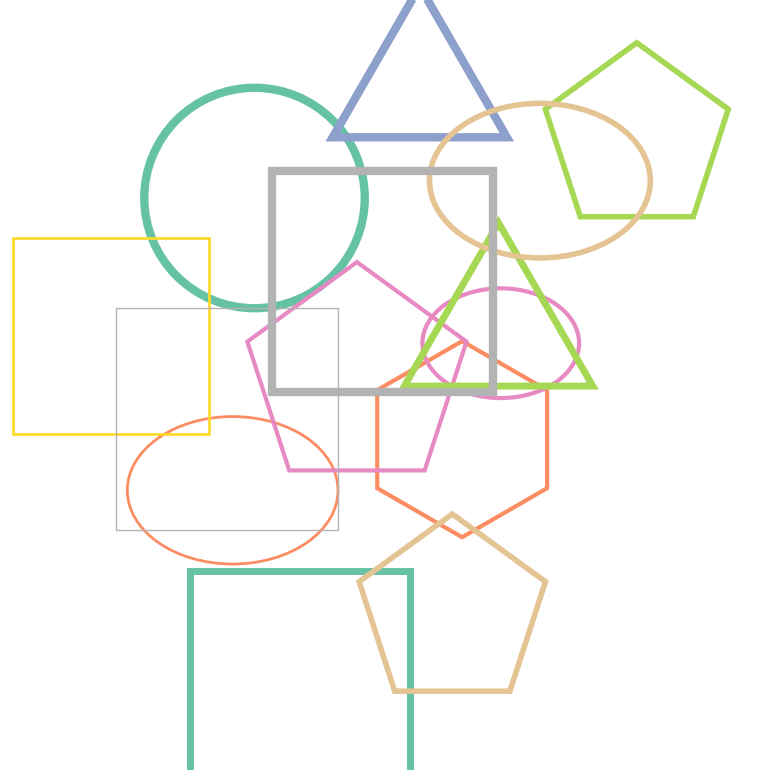[{"shape": "circle", "thickness": 3, "radius": 0.72, "center": [0.331, 0.743]}, {"shape": "square", "thickness": 2.5, "radius": 0.71, "center": [0.39, 0.116]}, {"shape": "oval", "thickness": 1, "radius": 0.68, "center": [0.302, 0.363]}, {"shape": "hexagon", "thickness": 1.5, "radius": 0.64, "center": [0.6, 0.43]}, {"shape": "triangle", "thickness": 3, "radius": 0.65, "center": [0.545, 0.887]}, {"shape": "oval", "thickness": 1.5, "radius": 0.51, "center": [0.65, 0.554]}, {"shape": "pentagon", "thickness": 1.5, "radius": 0.75, "center": [0.464, 0.51]}, {"shape": "pentagon", "thickness": 2, "radius": 0.62, "center": [0.827, 0.82]}, {"shape": "triangle", "thickness": 2.5, "radius": 0.71, "center": [0.647, 0.569]}, {"shape": "square", "thickness": 1, "radius": 0.64, "center": [0.144, 0.564]}, {"shape": "pentagon", "thickness": 2, "radius": 0.64, "center": [0.587, 0.205]}, {"shape": "oval", "thickness": 2, "radius": 0.72, "center": [0.701, 0.765]}, {"shape": "square", "thickness": 0.5, "radius": 0.72, "center": [0.295, 0.456]}, {"shape": "square", "thickness": 3, "radius": 0.72, "center": [0.497, 0.635]}]